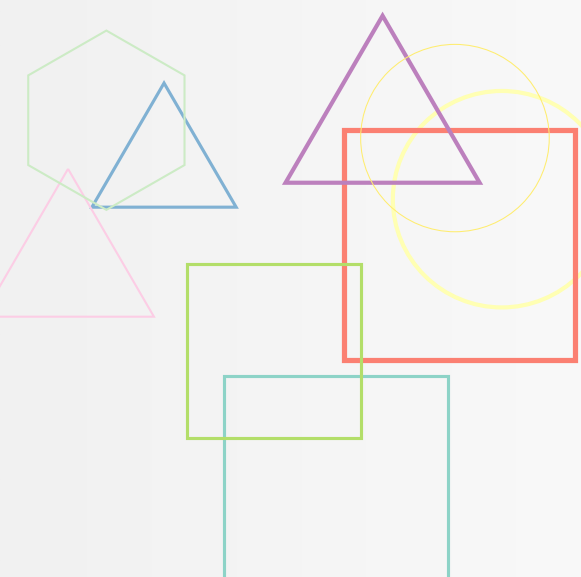[{"shape": "square", "thickness": 1.5, "radius": 0.96, "center": [0.578, 0.155]}, {"shape": "circle", "thickness": 2, "radius": 0.94, "center": [0.863, 0.654]}, {"shape": "square", "thickness": 2.5, "radius": 0.99, "center": [0.791, 0.575]}, {"shape": "triangle", "thickness": 1.5, "radius": 0.72, "center": [0.282, 0.712]}, {"shape": "square", "thickness": 1.5, "radius": 0.75, "center": [0.471, 0.392]}, {"shape": "triangle", "thickness": 1, "radius": 0.85, "center": [0.117, 0.536]}, {"shape": "triangle", "thickness": 2, "radius": 0.96, "center": [0.658, 0.779]}, {"shape": "hexagon", "thickness": 1, "radius": 0.78, "center": [0.183, 0.791]}, {"shape": "circle", "thickness": 0.5, "radius": 0.81, "center": [0.783, 0.76]}]